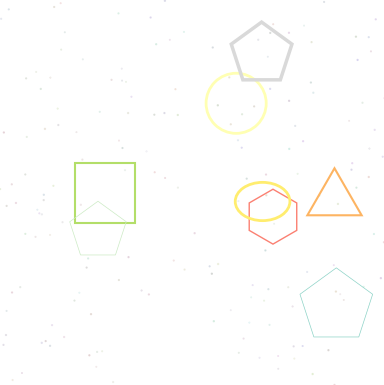[{"shape": "pentagon", "thickness": 0.5, "radius": 0.5, "center": [0.874, 0.205]}, {"shape": "circle", "thickness": 2, "radius": 0.39, "center": [0.613, 0.732]}, {"shape": "hexagon", "thickness": 1, "radius": 0.36, "center": [0.709, 0.437]}, {"shape": "triangle", "thickness": 1.5, "radius": 0.41, "center": [0.869, 0.482]}, {"shape": "square", "thickness": 1.5, "radius": 0.39, "center": [0.273, 0.499]}, {"shape": "pentagon", "thickness": 2.5, "radius": 0.41, "center": [0.679, 0.86]}, {"shape": "pentagon", "thickness": 0.5, "radius": 0.39, "center": [0.255, 0.4]}, {"shape": "oval", "thickness": 2, "radius": 0.36, "center": [0.682, 0.477]}]